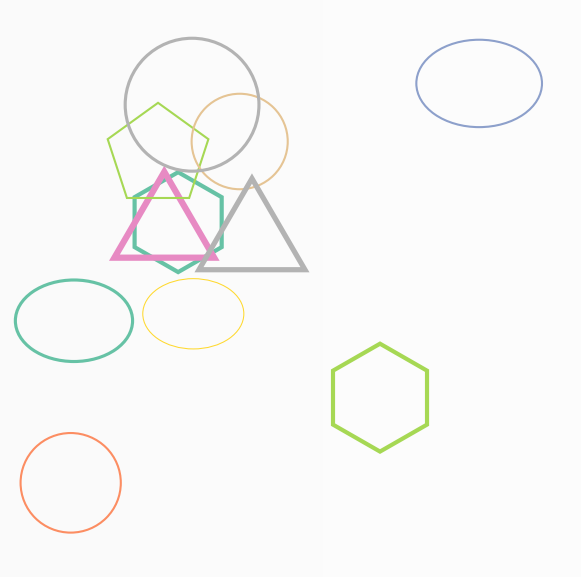[{"shape": "oval", "thickness": 1.5, "radius": 0.5, "center": [0.127, 0.444]}, {"shape": "hexagon", "thickness": 2, "radius": 0.43, "center": [0.306, 0.614]}, {"shape": "circle", "thickness": 1, "radius": 0.43, "center": [0.122, 0.163]}, {"shape": "oval", "thickness": 1, "radius": 0.54, "center": [0.824, 0.855]}, {"shape": "triangle", "thickness": 3, "radius": 0.5, "center": [0.283, 0.602]}, {"shape": "pentagon", "thickness": 1, "radius": 0.46, "center": [0.272, 0.73]}, {"shape": "hexagon", "thickness": 2, "radius": 0.47, "center": [0.654, 0.311]}, {"shape": "oval", "thickness": 0.5, "radius": 0.43, "center": [0.333, 0.456]}, {"shape": "circle", "thickness": 1, "radius": 0.41, "center": [0.412, 0.754]}, {"shape": "triangle", "thickness": 2.5, "radius": 0.53, "center": [0.433, 0.585]}, {"shape": "circle", "thickness": 1.5, "radius": 0.58, "center": [0.33, 0.818]}]